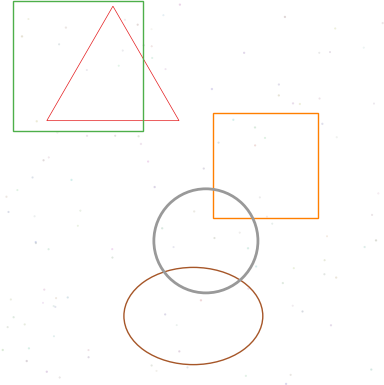[{"shape": "triangle", "thickness": 0.5, "radius": 0.99, "center": [0.293, 0.786]}, {"shape": "square", "thickness": 1, "radius": 0.85, "center": [0.203, 0.829]}, {"shape": "square", "thickness": 1, "radius": 0.68, "center": [0.689, 0.57]}, {"shape": "oval", "thickness": 1, "radius": 0.9, "center": [0.502, 0.179]}, {"shape": "circle", "thickness": 2, "radius": 0.68, "center": [0.535, 0.374]}]